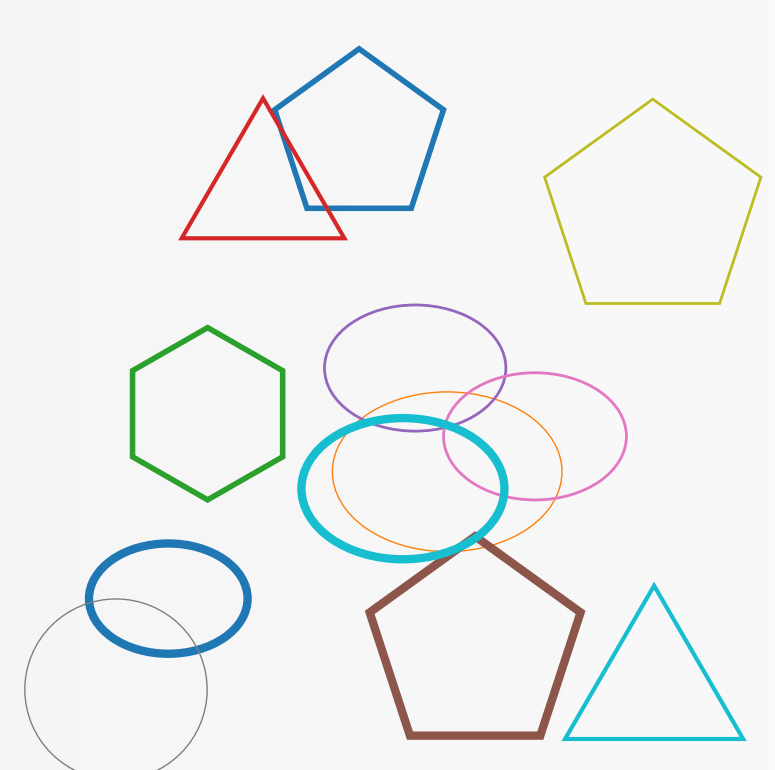[{"shape": "oval", "thickness": 3, "radius": 0.51, "center": [0.217, 0.223]}, {"shape": "pentagon", "thickness": 2, "radius": 0.57, "center": [0.463, 0.822]}, {"shape": "oval", "thickness": 0.5, "radius": 0.74, "center": [0.577, 0.387]}, {"shape": "hexagon", "thickness": 2, "radius": 0.56, "center": [0.268, 0.463]}, {"shape": "triangle", "thickness": 1.5, "radius": 0.61, "center": [0.339, 0.751]}, {"shape": "oval", "thickness": 1, "radius": 0.59, "center": [0.536, 0.522]}, {"shape": "pentagon", "thickness": 3, "radius": 0.72, "center": [0.613, 0.16]}, {"shape": "oval", "thickness": 1, "radius": 0.59, "center": [0.69, 0.433]}, {"shape": "circle", "thickness": 0.5, "radius": 0.59, "center": [0.15, 0.104]}, {"shape": "pentagon", "thickness": 1, "radius": 0.73, "center": [0.842, 0.725]}, {"shape": "oval", "thickness": 3, "radius": 0.65, "center": [0.52, 0.365]}, {"shape": "triangle", "thickness": 1.5, "radius": 0.66, "center": [0.844, 0.107]}]